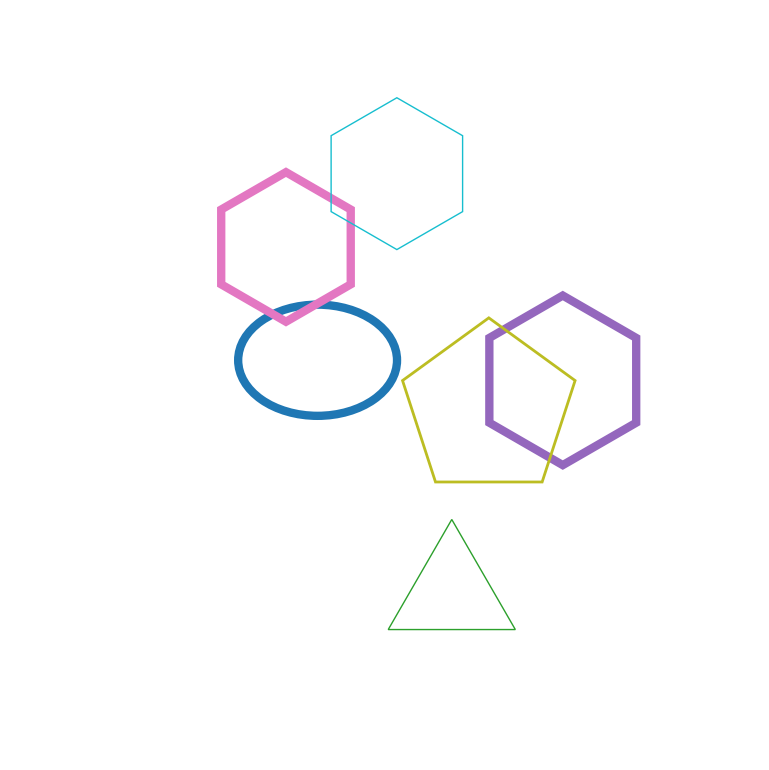[{"shape": "oval", "thickness": 3, "radius": 0.52, "center": [0.412, 0.532]}, {"shape": "triangle", "thickness": 0.5, "radius": 0.48, "center": [0.587, 0.23]}, {"shape": "hexagon", "thickness": 3, "radius": 0.55, "center": [0.731, 0.506]}, {"shape": "hexagon", "thickness": 3, "radius": 0.49, "center": [0.371, 0.679]}, {"shape": "pentagon", "thickness": 1, "radius": 0.59, "center": [0.635, 0.469]}, {"shape": "hexagon", "thickness": 0.5, "radius": 0.49, "center": [0.515, 0.774]}]